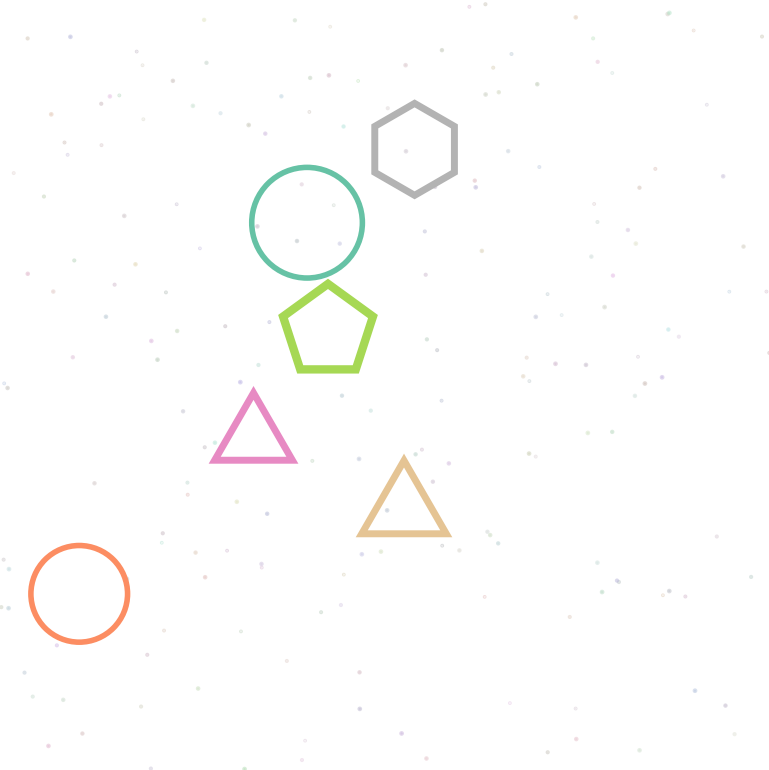[{"shape": "circle", "thickness": 2, "radius": 0.36, "center": [0.399, 0.711]}, {"shape": "circle", "thickness": 2, "radius": 0.31, "center": [0.103, 0.229]}, {"shape": "triangle", "thickness": 2.5, "radius": 0.29, "center": [0.329, 0.431]}, {"shape": "pentagon", "thickness": 3, "radius": 0.31, "center": [0.426, 0.57]}, {"shape": "triangle", "thickness": 2.5, "radius": 0.32, "center": [0.525, 0.338]}, {"shape": "hexagon", "thickness": 2.5, "radius": 0.3, "center": [0.538, 0.806]}]